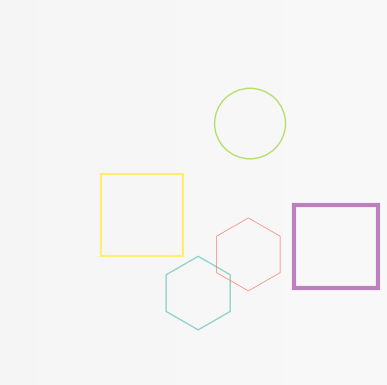[{"shape": "hexagon", "thickness": 1, "radius": 0.48, "center": [0.511, 0.239]}, {"shape": "hexagon", "thickness": 0.5, "radius": 0.47, "center": [0.641, 0.339]}, {"shape": "circle", "thickness": 1, "radius": 0.46, "center": [0.645, 0.679]}, {"shape": "square", "thickness": 3, "radius": 0.54, "center": [0.867, 0.36]}, {"shape": "square", "thickness": 1.5, "radius": 0.53, "center": [0.368, 0.442]}]